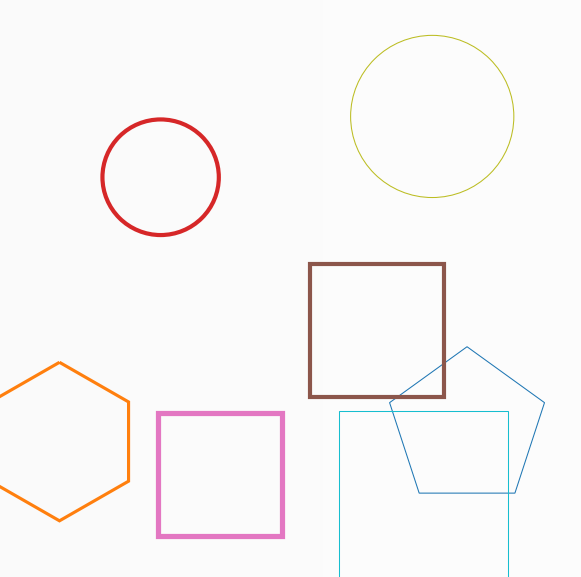[{"shape": "pentagon", "thickness": 0.5, "radius": 0.7, "center": [0.804, 0.259]}, {"shape": "hexagon", "thickness": 1.5, "radius": 0.69, "center": [0.102, 0.235]}, {"shape": "circle", "thickness": 2, "radius": 0.5, "center": [0.276, 0.692]}, {"shape": "square", "thickness": 2, "radius": 0.58, "center": [0.649, 0.427]}, {"shape": "square", "thickness": 2.5, "radius": 0.53, "center": [0.379, 0.178]}, {"shape": "circle", "thickness": 0.5, "radius": 0.7, "center": [0.744, 0.797]}, {"shape": "square", "thickness": 0.5, "radius": 0.73, "center": [0.728, 0.143]}]